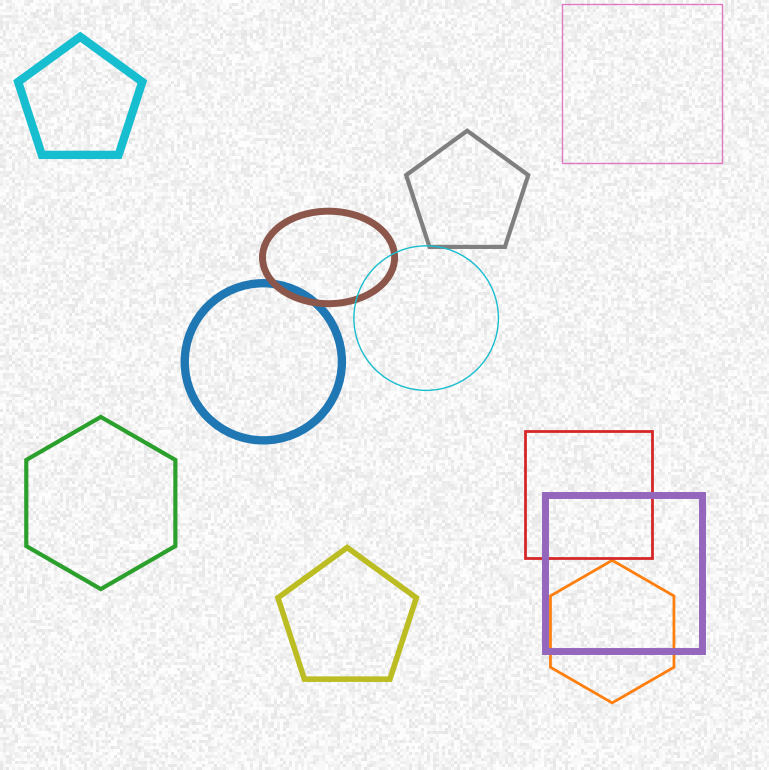[{"shape": "circle", "thickness": 3, "radius": 0.51, "center": [0.342, 0.53]}, {"shape": "hexagon", "thickness": 1, "radius": 0.46, "center": [0.795, 0.18]}, {"shape": "hexagon", "thickness": 1.5, "radius": 0.56, "center": [0.131, 0.347]}, {"shape": "square", "thickness": 1, "radius": 0.41, "center": [0.764, 0.358]}, {"shape": "square", "thickness": 2.5, "radius": 0.51, "center": [0.809, 0.256]}, {"shape": "oval", "thickness": 2.5, "radius": 0.43, "center": [0.427, 0.666]}, {"shape": "square", "thickness": 0.5, "radius": 0.52, "center": [0.834, 0.892]}, {"shape": "pentagon", "thickness": 1.5, "radius": 0.42, "center": [0.607, 0.747]}, {"shape": "pentagon", "thickness": 2, "radius": 0.47, "center": [0.451, 0.194]}, {"shape": "circle", "thickness": 0.5, "radius": 0.47, "center": [0.553, 0.587]}, {"shape": "pentagon", "thickness": 3, "radius": 0.42, "center": [0.104, 0.867]}]